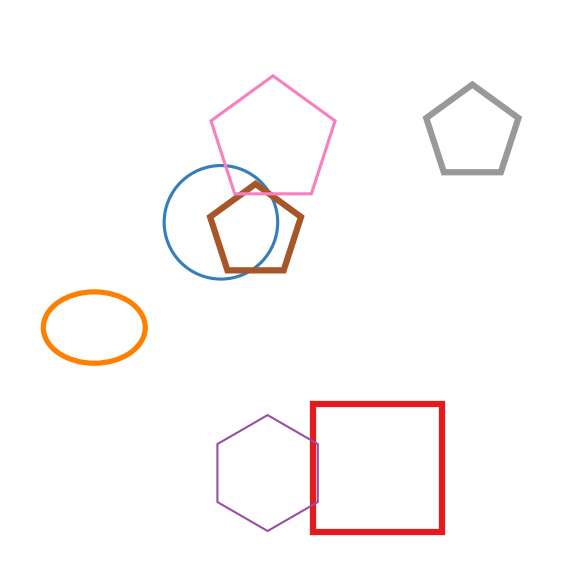[{"shape": "square", "thickness": 3, "radius": 0.56, "center": [0.654, 0.189]}, {"shape": "circle", "thickness": 1.5, "radius": 0.49, "center": [0.383, 0.614]}, {"shape": "hexagon", "thickness": 1, "radius": 0.5, "center": [0.463, 0.18]}, {"shape": "oval", "thickness": 2.5, "radius": 0.44, "center": [0.163, 0.432]}, {"shape": "pentagon", "thickness": 3, "radius": 0.41, "center": [0.443, 0.598]}, {"shape": "pentagon", "thickness": 1.5, "radius": 0.56, "center": [0.473, 0.755]}, {"shape": "pentagon", "thickness": 3, "radius": 0.42, "center": [0.818, 0.769]}]